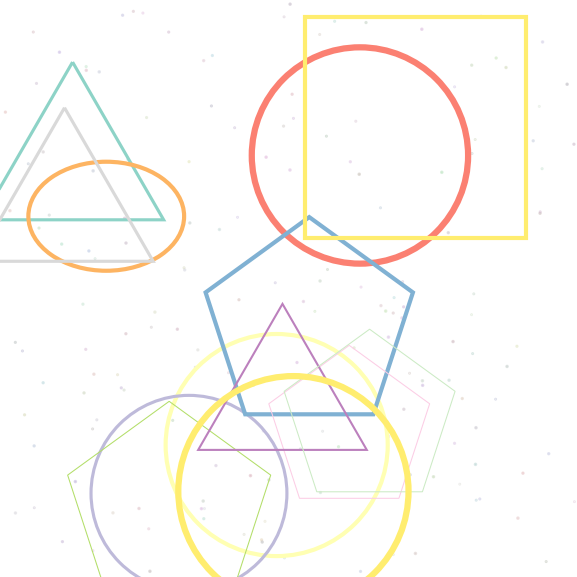[{"shape": "triangle", "thickness": 1.5, "radius": 0.91, "center": [0.126, 0.71]}, {"shape": "circle", "thickness": 2, "radius": 0.96, "center": [0.479, 0.228]}, {"shape": "circle", "thickness": 1.5, "radius": 0.85, "center": [0.327, 0.145]}, {"shape": "circle", "thickness": 3, "radius": 0.94, "center": [0.623, 0.73]}, {"shape": "pentagon", "thickness": 2, "radius": 0.94, "center": [0.536, 0.434]}, {"shape": "oval", "thickness": 2, "radius": 0.67, "center": [0.184, 0.625]}, {"shape": "pentagon", "thickness": 0.5, "radius": 0.92, "center": [0.293, 0.119]}, {"shape": "pentagon", "thickness": 0.5, "radius": 0.73, "center": [0.605, 0.255]}, {"shape": "triangle", "thickness": 1.5, "radius": 0.89, "center": [0.112, 0.635]}, {"shape": "triangle", "thickness": 1, "radius": 0.84, "center": [0.489, 0.304]}, {"shape": "pentagon", "thickness": 0.5, "radius": 0.78, "center": [0.64, 0.273]}, {"shape": "circle", "thickness": 3, "radius": 1.0, "center": [0.508, 0.149]}, {"shape": "square", "thickness": 2, "radius": 0.96, "center": [0.719, 0.778]}]